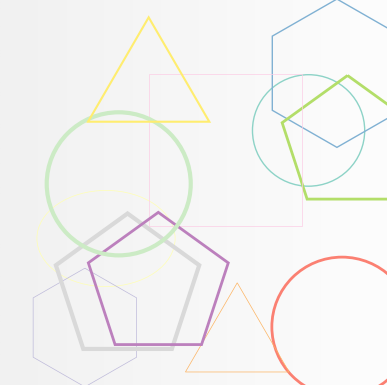[{"shape": "circle", "thickness": 1, "radius": 0.72, "center": [0.796, 0.661]}, {"shape": "oval", "thickness": 0.5, "radius": 0.89, "center": [0.274, 0.381]}, {"shape": "hexagon", "thickness": 0.5, "radius": 0.77, "center": [0.219, 0.149]}, {"shape": "circle", "thickness": 2, "radius": 0.91, "center": [0.883, 0.151]}, {"shape": "hexagon", "thickness": 1, "radius": 0.96, "center": [0.87, 0.81]}, {"shape": "triangle", "thickness": 0.5, "radius": 0.77, "center": [0.612, 0.111]}, {"shape": "pentagon", "thickness": 2, "radius": 0.89, "center": [0.897, 0.626]}, {"shape": "square", "thickness": 0.5, "radius": 0.99, "center": [0.581, 0.611]}, {"shape": "pentagon", "thickness": 3, "radius": 0.97, "center": [0.329, 0.251]}, {"shape": "pentagon", "thickness": 2, "radius": 0.95, "center": [0.409, 0.259]}, {"shape": "circle", "thickness": 3, "radius": 0.93, "center": [0.306, 0.523]}, {"shape": "triangle", "thickness": 1.5, "radius": 0.9, "center": [0.384, 0.774]}]